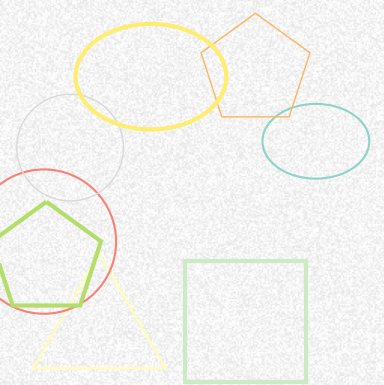[{"shape": "oval", "thickness": 1.5, "radius": 0.69, "center": [0.82, 0.633]}, {"shape": "triangle", "thickness": 1.5, "radius": 0.99, "center": [0.258, 0.143]}, {"shape": "circle", "thickness": 1.5, "radius": 0.94, "center": [0.114, 0.372]}, {"shape": "pentagon", "thickness": 1, "radius": 0.74, "center": [0.664, 0.817]}, {"shape": "pentagon", "thickness": 3, "radius": 0.75, "center": [0.121, 0.327]}, {"shape": "circle", "thickness": 1, "radius": 0.69, "center": [0.182, 0.617]}, {"shape": "square", "thickness": 3, "radius": 0.78, "center": [0.637, 0.164]}, {"shape": "oval", "thickness": 3, "radius": 0.98, "center": [0.392, 0.801]}]